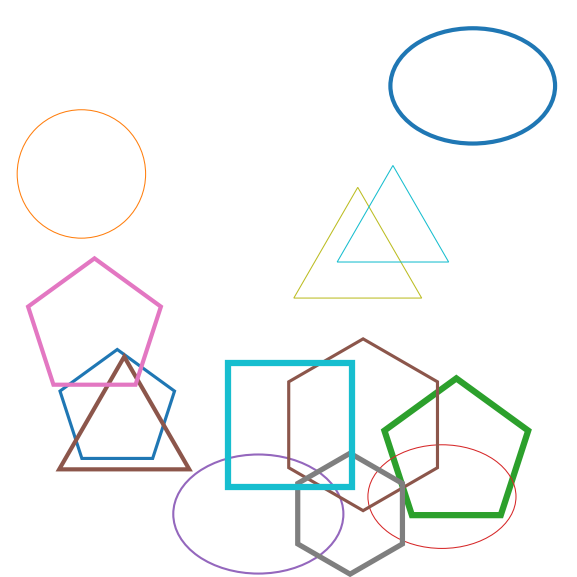[{"shape": "oval", "thickness": 2, "radius": 0.71, "center": [0.819, 0.85]}, {"shape": "pentagon", "thickness": 1.5, "radius": 0.52, "center": [0.203, 0.29]}, {"shape": "circle", "thickness": 0.5, "radius": 0.56, "center": [0.141, 0.698]}, {"shape": "pentagon", "thickness": 3, "radius": 0.65, "center": [0.79, 0.213]}, {"shape": "oval", "thickness": 0.5, "radius": 0.64, "center": [0.765, 0.139]}, {"shape": "oval", "thickness": 1, "radius": 0.74, "center": [0.447, 0.109]}, {"shape": "hexagon", "thickness": 1.5, "radius": 0.74, "center": [0.629, 0.264]}, {"shape": "triangle", "thickness": 2, "radius": 0.65, "center": [0.215, 0.251]}, {"shape": "pentagon", "thickness": 2, "radius": 0.6, "center": [0.164, 0.431]}, {"shape": "hexagon", "thickness": 2.5, "radius": 0.52, "center": [0.606, 0.11]}, {"shape": "triangle", "thickness": 0.5, "radius": 0.64, "center": [0.619, 0.547]}, {"shape": "square", "thickness": 3, "radius": 0.54, "center": [0.502, 0.263]}, {"shape": "triangle", "thickness": 0.5, "radius": 0.56, "center": [0.68, 0.601]}]